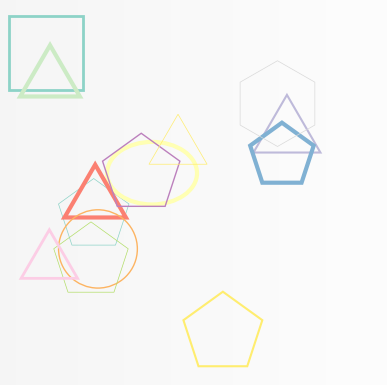[{"shape": "pentagon", "thickness": 0.5, "radius": 0.48, "center": [0.242, 0.441]}, {"shape": "square", "thickness": 2, "radius": 0.48, "center": [0.119, 0.863]}, {"shape": "oval", "thickness": 3, "radius": 0.58, "center": [0.392, 0.55]}, {"shape": "triangle", "thickness": 1.5, "radius": 0.5, "center": [0.74, 0.654]}, {"shape": "triangle", "thickness": 3, "radius": 0.46, "center": [0.246, 0.481]}, {"shape": "pentagon", "thickness": 3, "radius": 0.43, "center": [0.728, 0.595]}, {"shape": "circle", "thickness": 1, "radius": 0.51, "center": [0.253, 0.353]}, {"shape": "pentagon", "thickness": 0.5, "radius": 0.5, "center": [0.235, 0.323]}, {"shape": "triangle", "thickness": 2, "radius": 0.42, "center": [0.127, 0.319]}, {"shape": "hexagon", "thickness": 0.5, "radius": 0.56, "center": [0.716, 0.731]}, {"shape": "pentagon", "thickness": 1, "radius": 0.52, "center": [0.364, 0.549]}, {"shape": "triangle", "thickness": 3, "radius": 0.44, "center": [0.129, 0.794]}, {"shape": "pentagon", "thickness": 1.5, "radius": 0.54, "center": [0.575, 0.135]}, {"shape": "triangle", "thickness": 0.5, "radius": 0.43, "center": [0.459, 0.617]}]